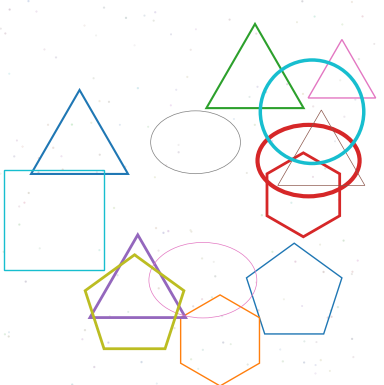[{"shape": "pentagon", "thickness": 1, "radius": 0.65, "center": [0.764, 0.238]}, {"shape": "triangle", "thickness": 1.5, "radius": 0.73, "center": [0.207, 0.621]}, {"shape": "hexagon", "thickness": 1, "radius": 0.59, "center": [0.572, 0.116]}, {"shape": "triangle", "thickness": 1.5, "radius": 0.73, "center": [0.662, 0.792]}, {"shape": "hexagon", "thickness": 2, "radius": 0.55, "center": [0.788, 0.494]}, {"shape": "oval", "thickness": 3, "radius": 0.66, "center": [0.801, 0.583]}, {"shape": "triangle", "thickness": 2, "radius": 0.72, "center": [0.358, 0.247]}, {"shape": "triangle", "thickness": 0.5, "radius": 0.65, "center": [0.835, 0.584]}, {"shape": "triangle", "thickness": 1, "radius": 0.51, "center": [0.888, 0.796]}, {"shape": "oval", "thickness": 0.5, "radius": 0.7, "center": [0.527, 0.272]}, {"shape": "oval", "thickness": 0.5, "radius": 0.58, "center": [0.508, 0.63]}, {"shape": "pentagon", "thickness": 2, "radius": 0.67, "center": [0.349, 0.203]}, {"shape": "square", "thickness": 1, "radius": 0.65, "center": [0.14, 0.428]}, {"shape": "circle", "thickness": 2.5, "radius": 0.67, "center": [0.81, 0.71]}]